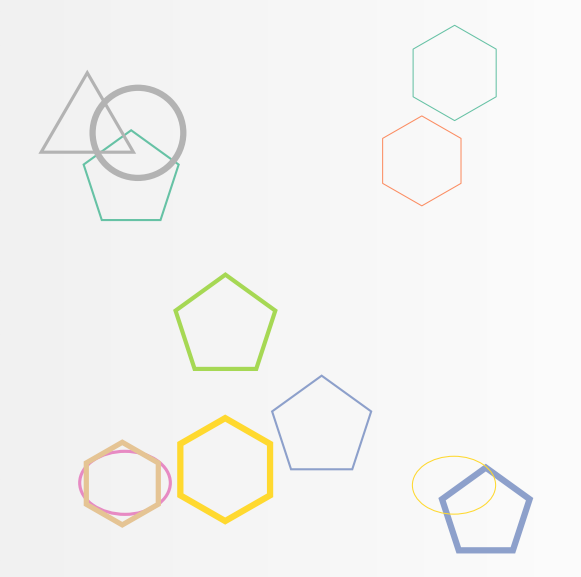[{"shape": "pentagon", "thickness": 1, "radius": 0.43, "center": [0.226, 0.688]}, {"shape": "hexagon", "thickness": 0.5, "radius": 0.41, "center": [0.782, 0.873]}, {"shape": "hexagon", "thickness": 0.5, "radius": 0.39, "center": [0.726, 0.721]}, {"shape": "pentagon", "thickness": 1, "radius": 0.45, "center": [0.553, 0.259]}, {"shape": "pentagon", "thickness": 3, "radius": 0.4, "center": [0.836, 0.11]}, {"shape": "oval", "thickness": 1.5, "radius": 0.39, "center": [0.215, 0.163]}, {"shape": "pentagon", "thickness": 2, "radius": 0.45, "center": [0.388, 0.433]}, {"shape": "hexagon", "thickness": 3, "radius": 0.45, "center": [0.387, 0.186]}, {"shape": "oval", "thickness": 0.5, "radius": 0.36, "center": [0.781, 0.159]}, {"shape": "hexagon", "thickness": 2.5, "radius": 0.36, "center": [0.21, 0.162]}, {"shape": "circle", "thickness": 3, "radius": 0.39, "center": [0.237, 0.769]}, {"shape": "triangle", "thickness": 1.5, "radius": 0.46, "center": [0.15, 0.781]}]